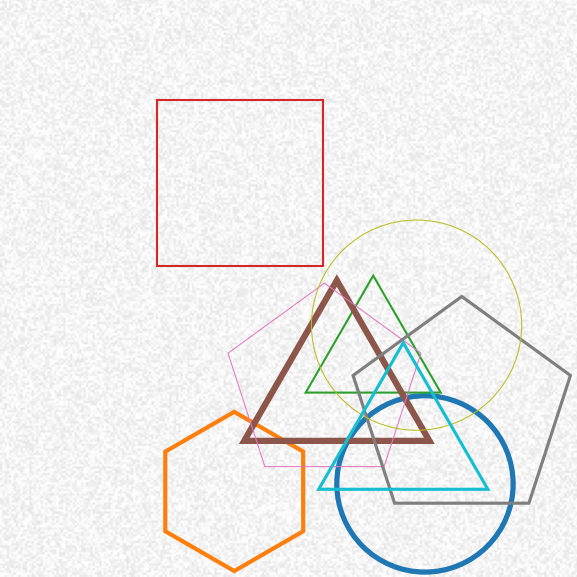[{"shape": "circle", "thickness": 2.5, "radius": 0.76, "center": [0.736, 0.161]}, {"shape": "hexagon", "thickness": 2, "radius": 0.69, "center": [0.406, 0.148]}, {"shape": "triangle", "thickness": 1, "radius": 0.68, "center": [0.646, 0.387]}, {"shape": "square", "thickness": 1, "radius": 0.72, "center": [0.416, 0.682]}, {"shape": "triangle", "thickness": 3, "radius": 0.93, "center": [0.583, 0.328]}, {"shape": "pentagon", "thickness": 0.5, "radius": 0.88, "center": [0.562, 0.333]}, {"shape": "pentagon", "thickness": 1.5, "radius": 0.99, "center": [0.8, 0.288]}, {"shape": "circle", "thickness": 0.5, "radius": 0.91, "center": [0.721, 0.436]}, {"shape": "triangle", "thickness": 1.5, "radius": 0.85, "center": [0.698, 0.236]}]